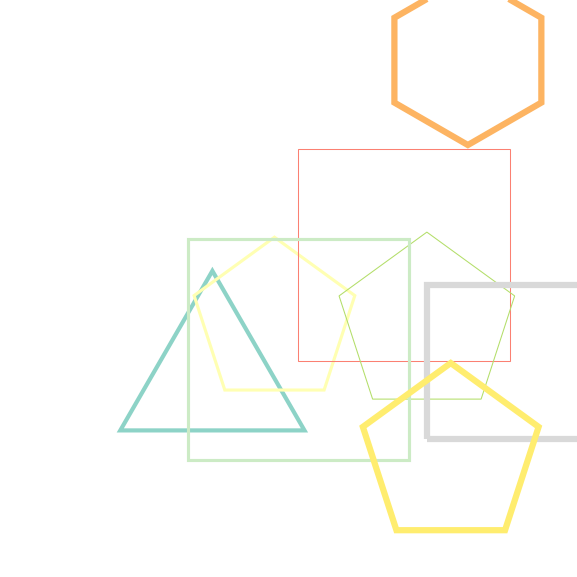[{"shape": "triangle", "thickness": 2, "radius": 0.92, "center": [0.368, 0.346]}, {"shape": "pentagon", "thickness": 1.5, "radius": 0.73, "center": [0.475, 0.442]}, {"shape": "square", "thickness": 0.5, "radius": 0.92, "center": [0.699, 0.558]}, {"shape": "hexagon", "thickness": 3, "radius": 0.73, "center": [0.81, 0.895]}, {"shape": "pentagon", "thickness": 0.5, "radius": 0.8, "center": [0.739, 0.437]}, {"shape": "square", "thickness": 3, "radius": 0.67, "center": [0.873, 0.372]}, {"shape": "square", "thickness": 1.5, "radius": 0.96, "center": [0.517, 0.394]}, {"shape": "pentagon", "thickness": 3, "radius": 0.8, "center": [0.78, 0.21]}]